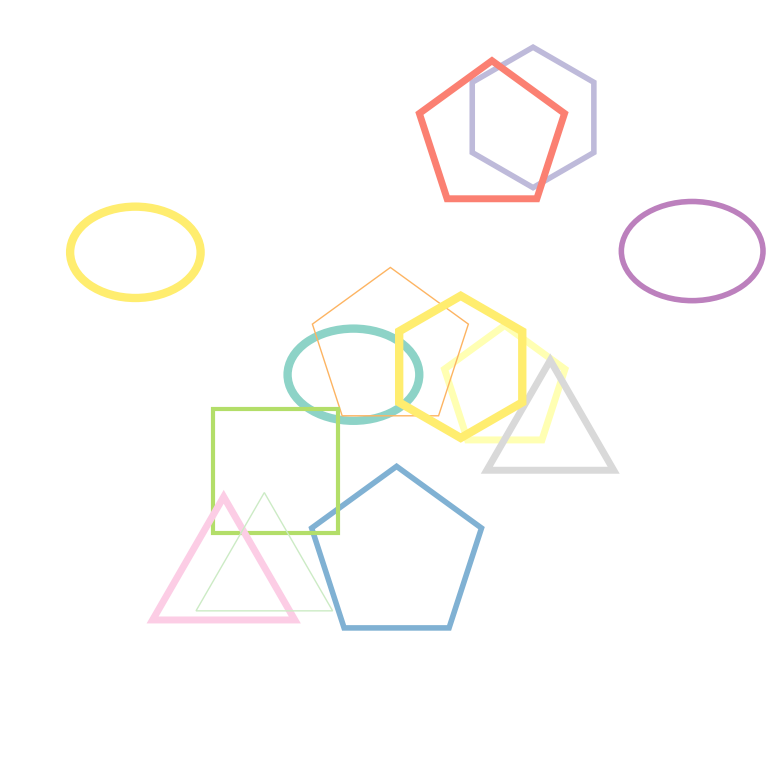[{"shape": "oval", "thickness": 3, "radius": 0.43, "center": [0.459, 0.513]}, {"shape": "pentagon", "thickness": 2.5, "radius": 0.41, "center": [0.656, 0.495]}, {"shape": "hexagon", "thickness": 2, "radius": 0.46, "center": [0.692, 0.848]}, {"shape": "pentagon", "thickness": 2.5, "radius": 0.5, "center": [0.639, 0.822]}, {"shape": "pentagon", "thickness": 2, "radius": 0.58, "center": [0.515, 0.278]}, {"shape": "pentagon", "thickness": 0.5, "radius": 0.53, "center": [0.507, 0.546]}, {"shape": "square", "thickness": 1.5, "radius": 0.4, "center": [0.358, 0.388]}, {"shape": "triangle", "thickness": 2.5, "radius": 0.53, "center": [0.291, 0.248]}, {"shape": "triangle", "thickness": 2.5, "radius": 0.48, "center": [0.715, 0.437]}, {"shape": "oval", "thickness": 2, "radius": 0.46, "center": [0.899, 0.674]}, {"shape": "triangle", "thickness": 0.5, "radius": 0.51, "center": [0.343, 0.258]}, {"shape": "hexagon", "thickness": 3, "radius": 0.46, "center": [0.598, 0.524]}, {"shape": "oval", "thickness": 3, "radius": 0.42, "center": [0.176, 0.672]}]